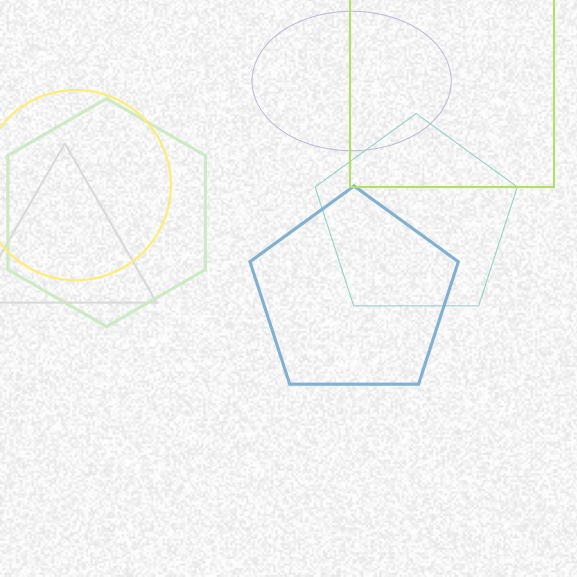[{"shape": "pentagon", "thickness": 0.5, "radius": 0.92, "center": [0.721, 0.618]}, {"shape": "oval", "thickness": 0.5, "radius": 0.86, "center": [0.609, 0.859]}, {"shape": "pentagon", "thickness": 1.5, "radius": 0.95, "center": [0.613, 0.487]}, {"shape": "square", "thickness": 1, "radius": 0.89, "center": [0.783, 0.853]}, {"shape": "triangle", "thickness": 1, "radius": 0.92, "center": [0.112, 0.567]}, {"shape": "hexagon", "thickness": 1.5, "radius": 0.99, "center": [0.185, 0.631]}, {"shape": "circle", "thickness": 1, "radius": 0.82, "center": [0.131, 0.679]}]